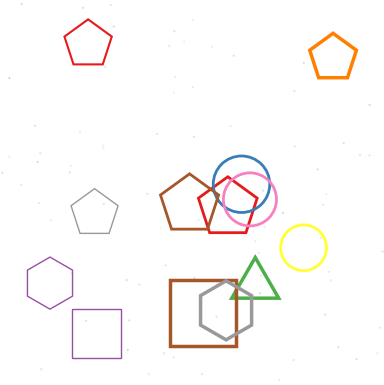[{"shape": "pentagon", "thickness": 1.5, "radius": 0.32, "center": [0.229, 0.885]}, {"shape": "pentagon", "thickness": 2, "radius": 0.4, "center": [0.592, 0.461]}, {"shape": "circle", "thickness": 2, "radius": 0.37, "center": [0.627, 0.521]}, {"shape": "triangle", "thickness": 2.5, "radius": 0.35, "center": [0.663, 0.261]}, {"shape": "hexagon", "thickness": 1, "radius": 0.34, "center": [0.13, 0.265]}, {"shape": "square", "thickness": 1, "radius": 0.32, "center": [0.25, 0.134]}, {"shape": "pentagon", "thickness": 2.5, "radius": 0.32, "center": [0.865, 0.85]}, {"shape": "circle", "thickness": 2, "radius": 0.3, "center": [0.789, 0.357]}, {"shape": "square", "thickness": 2.5, "radius": 0.43, "center": [0.527, 0.187]}, {"shape": "pentagon", "thickness": 2, "radius": 0.4, "center": [0.492, 0.469]}, {"shape": "circle", "thickness": 2, "radius": 0.34, "center": [0.649, 0.482]}, {"shape": "hexagon", "thickness": 2.5, "radius": 0.38, "center": [0.587, 0.194]}, {"shape": "pentagon", "thickness": 1, "radius": 0.32, "center": [0.246, 0.446]}]